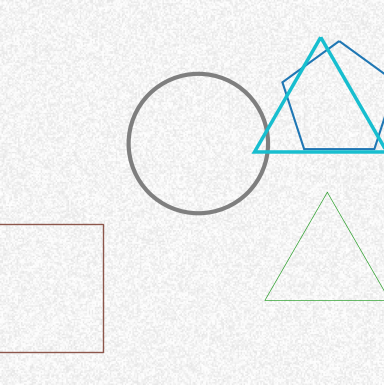[{"shape": "pentagon", "thickness": 1.5, "radius": 0.78, "center": [0.881, 0.738]}, {"shape": "triangle", "thickness": 0.5, "radius": 0.94, "center": [0.85, 0.313]}, {"shape": "square", "thickness": 1, "radius": 0.84, "center": [0.1, 0.252]}, {"shape": "circle", "thickness": 3, "radius": 0.91, "center": [0.515, 0.627]}, {"shape": "triangle", "thickness": 2.5, "radius": 0.99, "center": [0.833, 0.705]}]